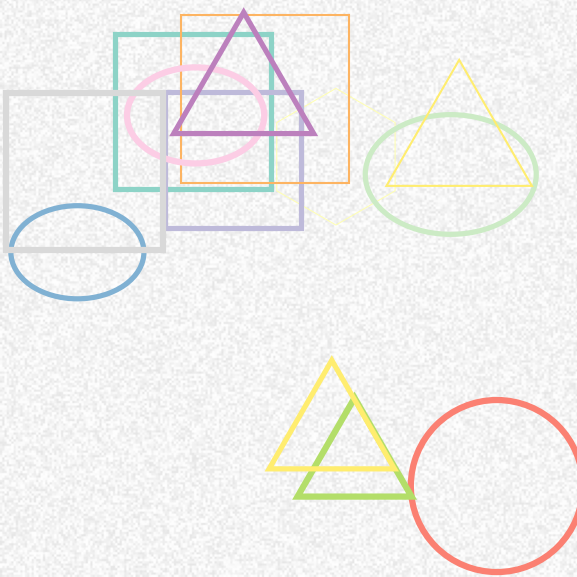[{"shape": "square", "thickness": 2.5, "radius": 0.67, "center": [0.334, 0.806]}, {"shape": "hexagon", "thickness": 0.5, "radius": 0.59, "center": [0.582, 0.728]}, {"shape": "square", "thickness": 2.5, "radius": 0.59, "center": [0.403, 0.722]}, {"shape": "circle", "thickness": 3, "radius": 0.74, "center": [0.86, 0.158]}, {"shape": "oval", "thickness": 2.5, "radius": 0.58, "center": [0.134, 0.562]}, {"shape": "square", "thickness": 1, "radius": 0.73, "center": [0.458, 0.828]}, {"shape": "triangle", "thickness": 3, "radius": 0.57, "center": [0.614, 0.196]}, {"shape": "oval", "thickness": 3, "radius": 0.59, "center": [0.339, 0.799]}, {"shape": "square", "thickness": 3, "radius": 0.68, "center": [0.146, 0.702]}, {"shape": "triangle", "thickness": 2.5, "radius": 0.7, "center": [0.422, 0.838]}, {"shape": "oval", "thickness": 2.5, "radius": 0.74, "center": [0.781, 0.697]}, {"shape": "triangle", "thickness": 2.5, "radius": 0.63, "center": [0.575, 0.25]}, {"shape": "triangle", "thickness": 1, "radius": 0.73, "center": [0.795, 0.75]}]